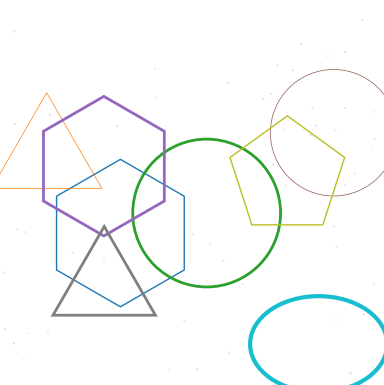[{"shape": "hexagon", "thickness": 1, "radius": 0.96, "center": [0.313, 0.395]}, {"shape": "triangle", "thickness": 0.5, "radius": 0.83, "center": [0.121, 0.594]}, {"shape": "circle", "thickness": 2, "radius": 0.96, "center": [0.537, 0.447]}, {"shape": "hexagon", "thickness": 2, "radius": 0.91, "center": [0.27, 0.568]}, {"shape": "circle", "thickness": 0.5, "radius": 0.82, "center": [0.866, 0.655]}, {"shape": "triangle", "thickness": 2, "radius": 0.77, "center": [0.271, 0.258]}, {"shape": "pentagon", "thickness": 1, "radius": 0.78, "center": [0.746, 0.543]}, {"shape": "oval", "thickness": 3, "radius": 0.89, "center": [0.828, 0.106]}]